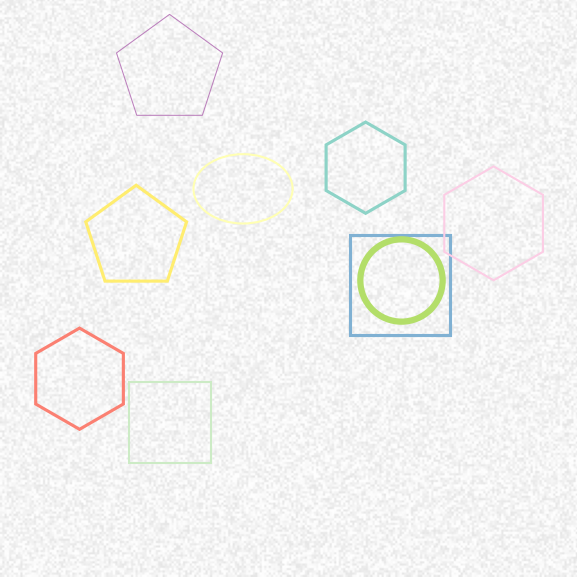[{"shape": "hexagon", "thickness": 1.5, "radius": 0.4, "center": [0.633, 0.709]}, {"shape": "oval", "thickness": 1, "radius": 0.43, "center": [0.421, 0.672]}, {"shape": "hexagon", "thickness": 1.5, "radius": 0.44, "center": [0.138, 0.343]}, {"shape": "square", "thickness": 1.5, "radius": 0.43, "center": [0.693, 0.506]}, {"shape": "circle", "thickness": 3, "radius": 0.36, "center": [0.695, 0.513]}, {"shape": "hexagon", "thickness": 1, "radius": 0.49, "center": [0.855, 0.612]}, {"shape": "pentagon", "thickness": 0.5, "radius": 0.48, "center": [0.294, 0.878]}, {"shape": "square", "thickness": 1, "radius": 0.35, "center": [0.294, 0.268]}, {"shape": "pentagon", "thickness": 1.5, "radius": 0.46, "center": [0.236, 0.587]}]